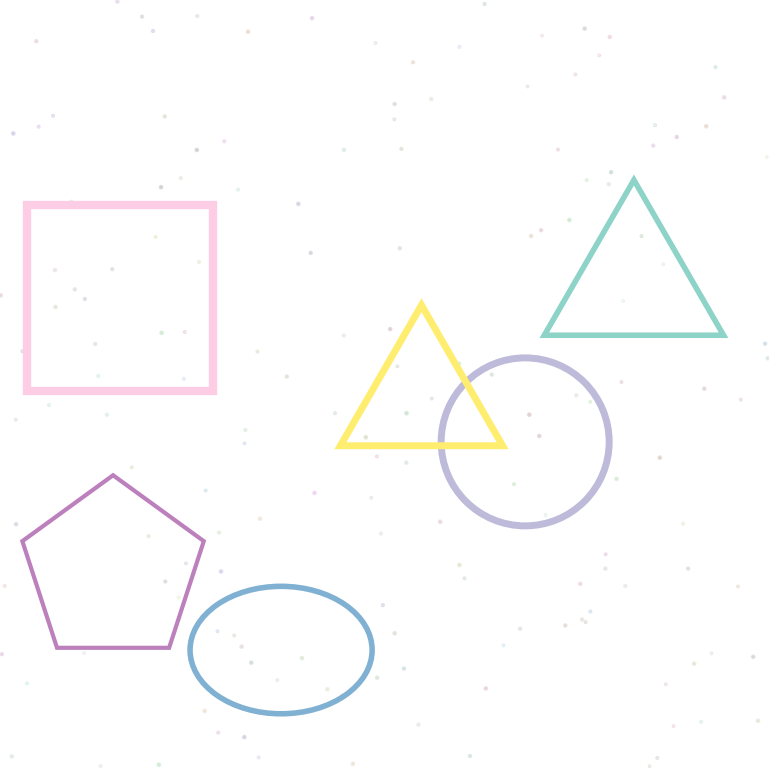[{"shape": "triangle", "thickness": 2, "radius": 0.67, "center": [0.823, 0.632]}, {"shape": "circle", "thickness": 2.5, "radius": 0.55, "center": [0.682, 0.426]}, {"shape": "oval", "thickness": 2, "radius": 0.59, "center": [0.365, 0.156]}, {"shape": "square", "thickness": 3, "radius": 0.6, "center": [0.156, 0.613]}, {"shape": "pentagon", "thickness": 1.5, "radius": 0.62, "center": [0.147, 0.259]}, {"shape": "triangle", "thickness": 2.5, "radius": 0.61, "center": [0.547, 0.482]}]